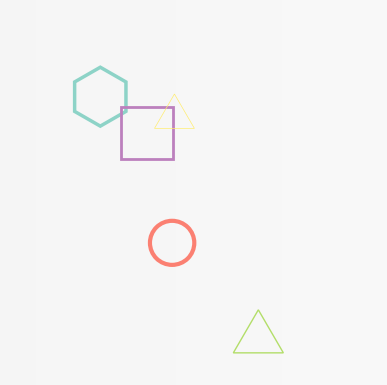[{"shape": "hexagon", "thickness": 2.5, "radius": 0.38, "center": [0.259, 0.749]}, {"shape": "circle", "thickness": 3, "radius": 0.29, "center": [0.444, 0.369]}, {"shape": "triangle", "thickness": 1, "radius": 0.37, "center": [0.667, 0.121]}, {"shape": "square", "thickness": 2, "radius": 0.34, "center": [0.38, 0.654]}, {"shape": "triangle", "thickness": 0.5, "radius": 0.3, "center": [0.45, 0.696]}]